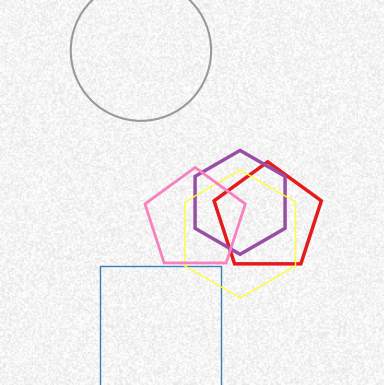[{"shape": "pentagon", "thickness": 2.5, "radius": 0.73, "center": [0.695, 0.433]}, {"shape": "square", "thickness": 1, "radius": 0.78, "center": [0.417, 0.152]}, {"shape": "hexagon", "thickness": 2.5, "radius": 0.67, "center": [0.624, 0.474]}, {"shape": "hexagon", "thickness": 1, "radius": 0.83, "center": [0.624, 0.392]}, {"shape": "pentagon", "thickness": 2, "radius": 0.69, "center": [0.507, 0.428]}, {"shape": "circle", "thickness": 1.5, "radius": 0.91, "center": [0.366, 0.868]}]